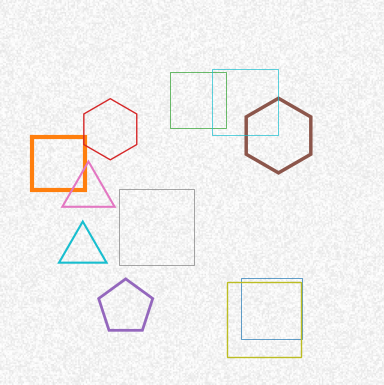[{"shape": "square", "thickness": 0.5, "radius": 0.4, "center": [0.704, 0.198]}, {"shape": "square", "thickness": 3, "radius": 0.35, "center": [0.152, 0.576]}, {"shape": "square", "thickness": 0.5, "radius": 0.37, "center": [0.514, 0.74]}, {"shape": "hexagon", "thickness": 1, "radius": 0.4, "center": [0.286, 0.664]}, {"shape": "pentagon", "thickness": 2, "radius": 0.37, "center": [0.326, 0.202]}, {"shape": "hexagon", "thickness": 2.5, "radius": 0.48, "center": [0.723, 0.648]}, {"shape": "triangle", "thickness": 1.5, "radius": 0.39, "center": [0.23, 0.502]}, {"shape": "square", "thickness": 0.5, "radius": 0.49, "center": [0.407, 0.41]}, {"shape": "square", "thickness": 1, "radius": 0.48, "center": [0.686, 0.17]}, {"shape": "square", "thickness": 0.5, "radius": 0.43, "center": [0.637, 0.735]}, {"shape": "triangle", "thickness": 1.5, "radius": 0.36, "center": [0.215, 0.353]}]